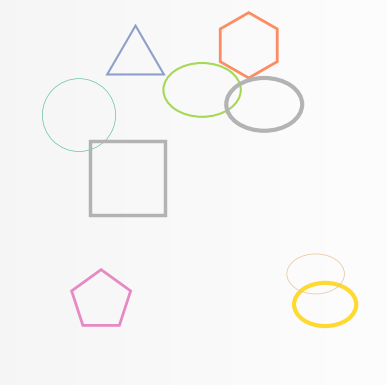[{"shape": "circle", "thickness": 0.5, "radius": 0.47, "center": [0.204, 0.701]}, {"shape": "hexagon", "thickness": 2, "radius": 0.42, "center": [0.642, 0.882]}, {"shape": "triangle", "thickness": 1.5, "radius": 0.42, "center": [0.35, 0.849]}, {"shape": "pentagon", "thickness": 2, "radius": 0.4, "center": [0.261, 0.22]}, {"shape": "oval", "thickness": 1.5, "radius": 0.5, "center": [0.522, 0.766]}, {"shape": "oval", "thickness": 3, "radius": 0.4, "center": [0.839, 0.209]}, {"shape": "oval", "thickness": 0.5, "radius": 0.37, "center": [0.815, 0.288]}, {"shape": "oval", "thickness": 3, "radius": 0.49, "center": [0.682, 0.729]}, {"shape": "square", "thickness": 2.5, "radius": 0.48, "center": [0.329, 0.537]}]